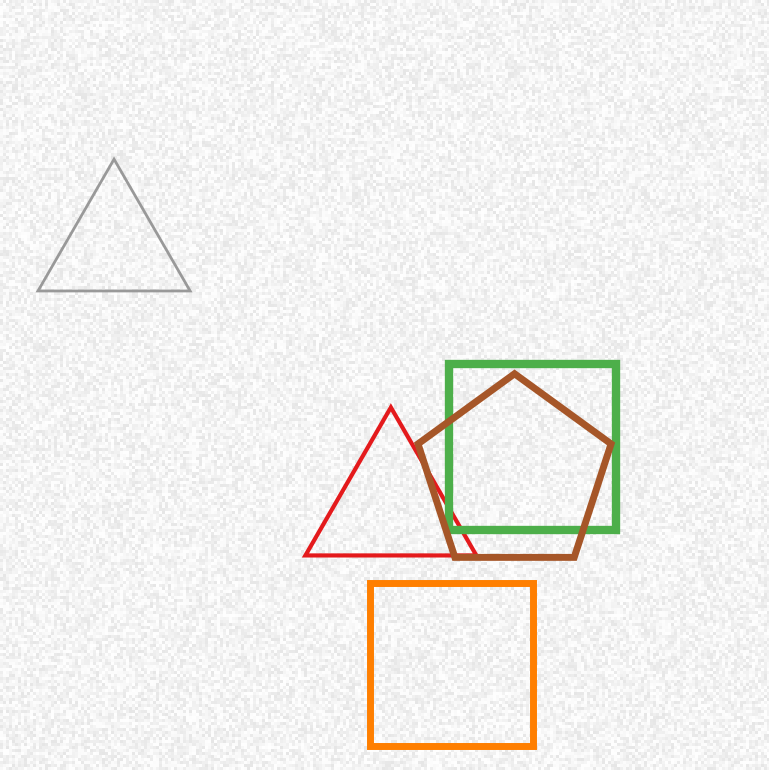[{"shape": "triangle", "thickness": 1.5, "radius": 0.64, "center": [0.508, 0.343]}, {"shape": "square", "thickness": 3, "radius": 0.54, "center": [0.691, 0.42]}, {"shape": "square", "thickness": 2.5, "radius": 0.53, "center": [0.586, 0.137]}, {"shape": "pentagon", "thickness": 2.5, "radius": 0.66, "center": [0.668, 0.383]}, {"shape": "triangle", "thickness": 1, "radius": 0.57, "center": [0.148, 0.679]}]